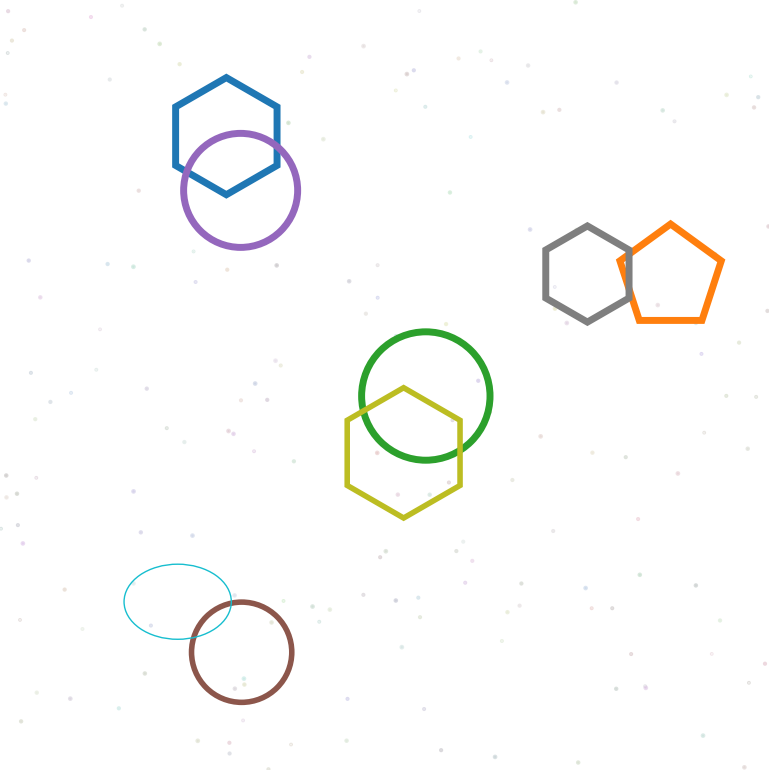[{"shape": "hexagon", "thickness": 2.5, "radius": 0.38, "center": [0.294, 0.823]}, {"shape": "pentagon", "thickness": 2.5, "radius": 0.35, "center": [0.871, 0.64]}, {"shape": "circle", "thickness": 2.5, "radius": 0.42, "center": [0.553, 0.486]}, {"shape": "circle", "thickness": 2.5, "radius": 0.37, "center": [0.313, 0.753]}, {"shape": "circle", "thickness": 2, "radius": 0.33, "center": [0.314, 0.153]}, {"shape": "hexagon", "thickness": 2.5, "radius": 0.31, "center": [0.763, 0.644]}, {"shape": "hexagon", "thickness": 2, "radius": 0.42, "center": [0.524, 0.412]}, {"shape": "oval", "thickness": 0.5, "radius": 0.35, "center": [0.231, 0.219]}]